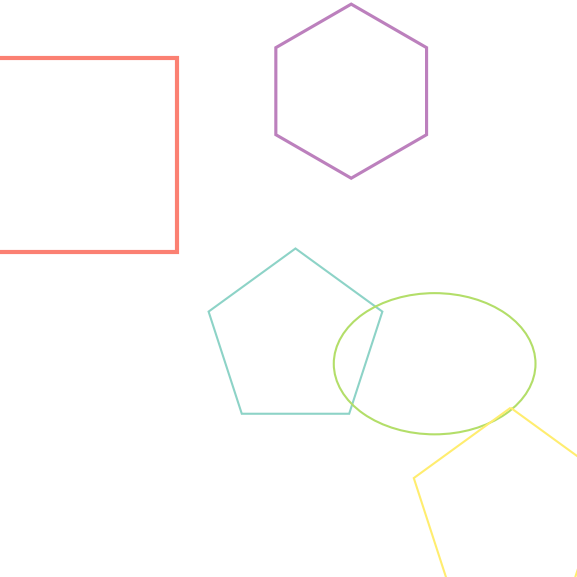[{"shape": "pentagon", "thickness": 1, "radius": 0.79, "center": [0.512, 0.411]}, {"shape": "square", "thickness": 2, "radius": 0.84, "center": [0.139, 0.731]}, {"shape": "oval", "thickness": 1, "radius": 0.87, "center": [0.753, 0.369]}, {"shape": "hexagon", "thickness": 1.5, "radius": 0.75, "center": [0.608, 0.841]}, {"shape": "pentagon", "thickness": 1, "radius": 0.88, "center": [0.884, 0.117]}]